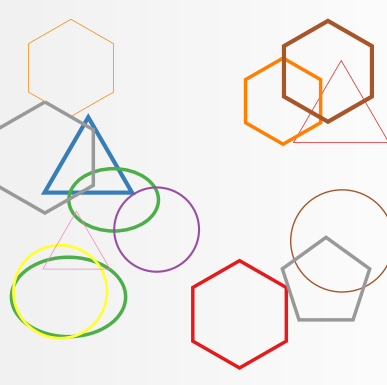[{"shape": "hexagon", "thickness": 2.5, "radius": 0.7, "center": [0.618, 0.184]}, {"shape": "triangle", "thickness": 0.5, "radius": 0.71, "center": [0.881, 0.701]}, {"shape": "triangle", "thickness": 3, "radius": 0.65, "center": [0.228, 0.565]}, {"shape": "oval", "thickness": 2.5, "radius": 0.58, "center": [0.293, 0.481]}, {"shape": "oval", "thickness": 2.5, "radius": 0.74, "center": [0.177, 0.229]}, {"shape": "circle", "thickness": 1.5, "radius": 0.55, "center": [0.404, 0.404]}, {"shape": "hexagon", "thickness": 2.5, "radius": 0.56, "center": [0.731, 0.737]}, {"shape": "hexagon", "thickness": 0.5, "radius": 0.63, "center": [0.183, 0.824]}, {"shape": "circle", "thickness": 2, "radius": 0.6, "center": [0.156, 0.242]}, {"shape": "circle", "thickness": 1, "radius": 0.66, "center": [0.883, 0.374]}, {"shape": "hexagon", "thickness": 3, "radius": 0.66, "center": [0.846, 0.815]}, {"shape": "triangle", "thickness": 0.5, "radius": 0.5, "center": [0.197, 0.351]}, {"shape": "pentagon", "thickness": 2.5, "radius": 0.59, "center": [0.841, 0.265]}, {"shape": "hexagon", "thickness": 2.5, "radius": 0.72, "center": [0.116, 0.591]}]